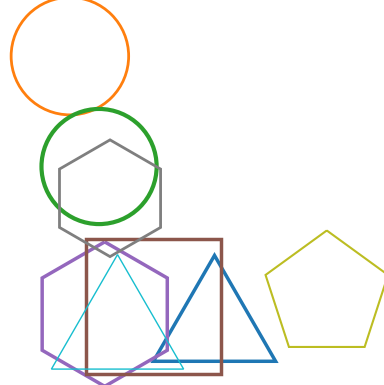[{"shape": "triangle", "thickness": 2.5, "radius": 0.92, "center": [0.557, 0.153]}, {"shape": "circle", "thickness": 2, "radius": 0.76, "center": [0.182, 0.854]}, {"shape": "circle", "thickness": 3, "radius": 0.75, "center": [0.257, 0.567]}, {"shape": "hexagon", "thickness": 2.5, "radius": 0.94, "center": [0.272, 0.184]}, {"shape": "square", "thickness": 2.5, "radius": 0.88, "center": [0.399, 0.204]}, {"shape": "hexagon", "thickness": 2, "radius": 0.76, "center": [0.286, 0.485]}, {"shape": "pentagon", "thickness": 1.5, "radius": 0.84, "center": [0.849, 0.234]}, {"shape": "triangle", "thickness": 1, "radius": 0.99, "center": [0.305, 0.14]}]